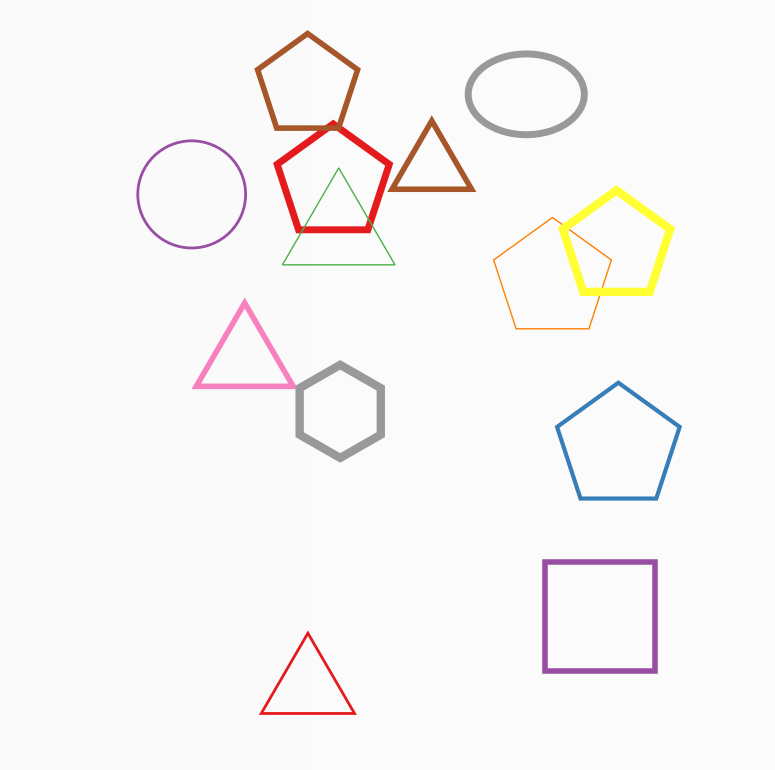[{"shape": "pentagon", "thickness": 2.5, "radius": 0.38, "center": [0.43, 0.763]}, {"shape": "triangle", "thickness": 1, "radius": 0.35, "center": [0.397, 0.108]}, {"shape": "pentagon", "thickness": 1.5, "radius": 0.42, "center": [0.798, 0.42]}, {"shape": "triangle", "thickness": 0.5, "radius": 0.42, "center": [0.437, 0.698]}, {"shape": "circle", "thickness": 1, "radius": 0.35, "center": [0.247, 0.748]}, {"shape": "square", "thickness": 2, "radius": 0.35, "center": [0.774, 0.199]}, {"shape": "pentagon", "thickness": 0.5, "radius": 0.4, "center": [0.713, 0.638]}, {"shape": "pentagon", "thickness": 3, "radius": 0.36, "center": [0.795, 0.68]}, {"shape": "triangle", "thickness": 2, "radius": 0.3, "center": [0.557, 0.784]}, {"shape": "pentagon", "thickness": 2, "radius": 0.34, "center": [0.397, 0.889]}, {"shape": "triangle", "thickness": 2, "radius": 0.36, "center": [0.316, 0.534]}, {"shape": "oval", "thickness": 2.5, "radius": 0.37, "center": [0.679, 0.878]}, {"shape": "hexagon", "thickness": 3, "radius": 0.3, "center": [0.439, 0.466]}]